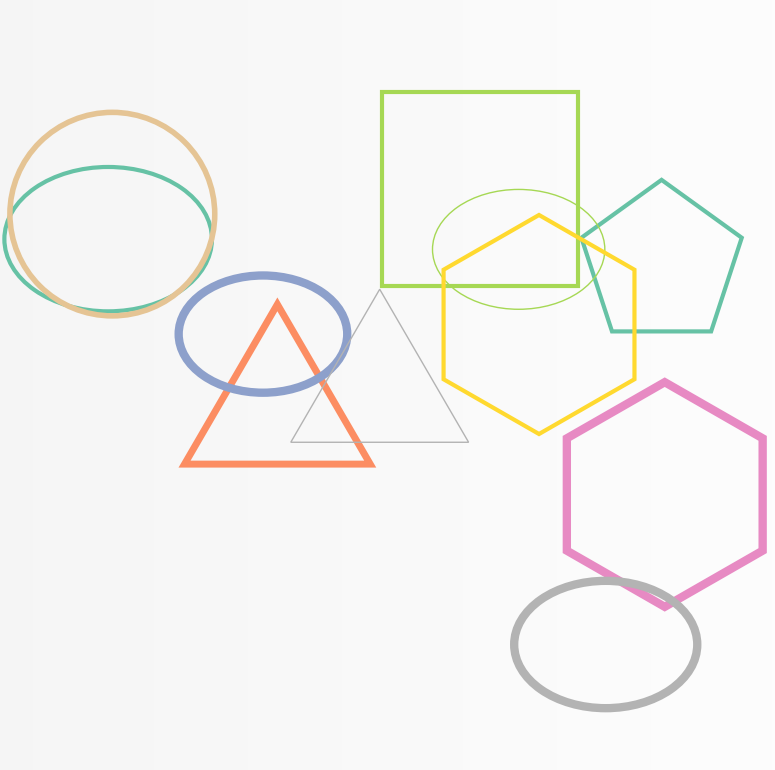[{"shape": "pentagon", "thickness": 1.5, "radius": 0.54, "center": [0.854, 0.658]}, {"shape": "oval", "thickness": 1.5, "radius": 0.67, "center": [0.14, 0.689]}, {"shape": "triangle", "thickness": 2.5, "radius": 0.69, "center": [0.358, 0.466]}, {"shape": "oval", "thickness": 3, "radius": 0.54, "center": [0.339, 0.566]}, {"shape": "hexagon", "thickness": 3, "radius": 0.73, "center": [0.858, 0.358]}, {"shape": "oval", "thickness": 0.5, "radius": 0.56, "center": [0.669, 0.676]}, {"shape": "square", "thickness": 1.5, "radius": 0.63, "center": [0.619, 0.754]}, {"shape": "hexagon", "thickness": 1.5, "radius": 0.71, "center": [0.696, 0.579]}, {"shape": "circle", "thickness": 2, "radius": 0.66, "center": [0.145, 0.722]}, {"shape": "triangle", "thickness": 0.5, "radius": 0.66, "center": [0.49, 0.492]}, {"shape": "oval", "thickness": 3, "radius": 0.59, "center": [0.782, 0.163]}]